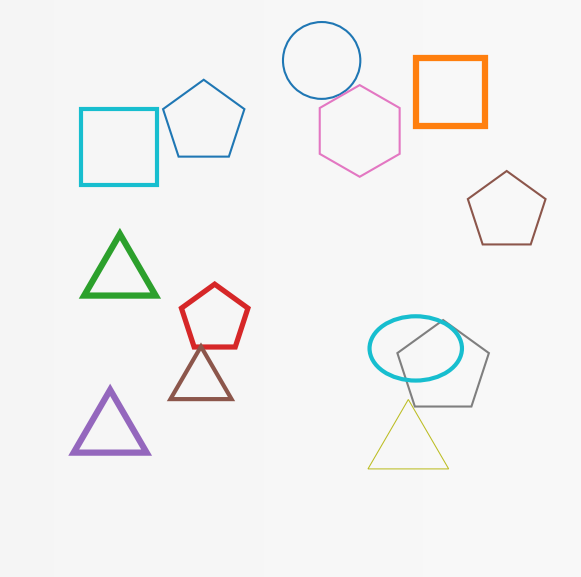[{"shape": "circle", "thickness": 1, "radius": 0.33, "center": [0.553, 0.894]}, {"shape": "pentagon", "thickness": 1, "radius": 0.37, "center": [0.35, 0.787]}, {"shape": "square", "thickness": 3, "radius": 0.3, "center": [0.775, 0.84]}, {"shape": "triangle", "thickness": 3, "radius": 0.36, "center": [0.206, 0.523]}, {"shape": "pentagon", "thickness": 2.5, "radius": 0.3, "center": [0.369, 0.447]}, {"shape": "triangle", "thickness": 3, "radius": 0.36, "center": [0.19, 0.252]}, {"shape": "triangle", "thickness": 2, "radius": 0.3, "center": [0.346, 0.338]}, {"shape": "pentagon", "thickness": 1, "radius": 0.35, "center": [0.872, 0.633]}, {"shape": "hexagon", "thickness": 1, "radius": 0.4, "center": [0.619, 0.772]}, {"shape": "pentagon", "thickness": 1, "radius": 0.41, "center": [0.762, 0.362]}, {"shape": "triangle", "thickness": 0.5, "radius": 0.4, "center": [0.703, 0.227]}, {"shape": "oval", "thickness": 2, "radius": 0.4, "center": [0.715, 0.396]}, {"shape": "square", "thickness": 2, "radius": 0.33, "center": [0.205, 0.745]}]